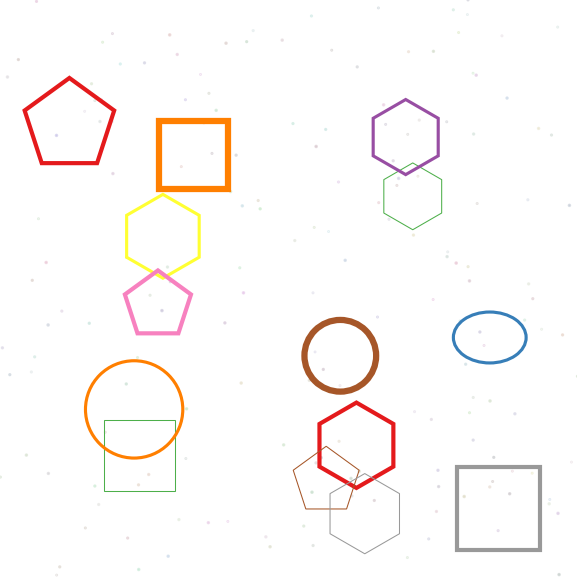[{"shape": "pentagon", "thickness": 2, "radius": 0.41, "center": [0.12, 0.783]}, {"shape": "hexagon", "thickness": 2, "radius": 0.37, "center": [0.617, 0.228]}, {"shape": "oval", "thickness": 1.5, "radius": 0.31, "center": [0.848, 0.415]}, {"shape": "hexagon", "thickness": 0.5, "radius": 0.29, "center": [0.715, 0.659]}, {"shape": "square", "thickness": 0.5, "radius": 0.31, "center": [0.241, 0.21]}, {"shape": "hexagon", "thickness": 1.5, "radius": 0.33, "center": [0.703, 0.762]}, {"shape": "square", "thickness": 3, "radius": 0.3, "center": [0.335, 0.731]}, {"shape": "circle", "thickness": 1.5, "radius": 0.42, "center": [0.232, 0.29]}, {"shape": "hexagon", "thickness": 1.5, "radius": 0.36, "center": [0.282, 0.59]}, {"shape": "pentagon", "thickness": 0.5, "radius": 0.3, "center": [0.565, 0.166]}, {"shape": "circle", "thickness": 3, "radius": 0.31, "center": [0.589, 0.383]}, {"shape": "pentagon", "thickness": 2, "radius": 0.3, "center": [0.273, 0.471]}, {"shape": "hexagon", "thickness": 0.5, "radius": 0.35, "center": [0.632, 0.11]}, {"shape": "square", "thickness": 2, "radius": 0.36, "center": [0.863, 0.119]}]